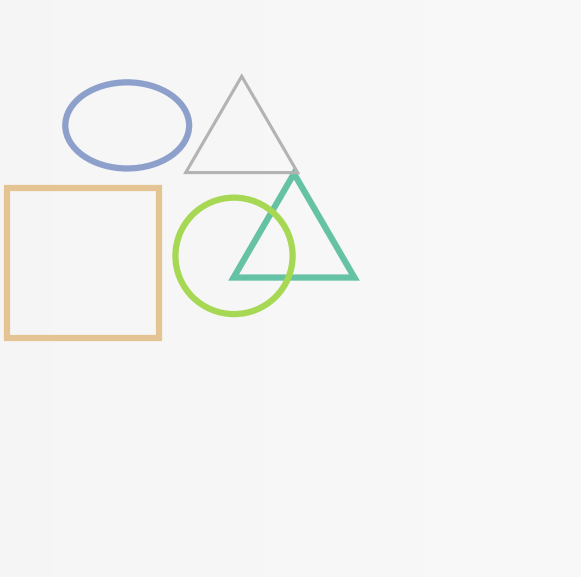[{"shape": "triangle", "thickness": 3, "radius": 0.6, "center": [0.506, 0.579]}, {"shape": "oval", "thickness": 3, "radius": 0.53, "center": [0.219, 0.782]}, {"shape": "circle", "thickness": 3, "radius": 0.5, "center": [0.403, 0.556]}, {"shape": "square", "thickness": 3, "radius": 0.65, "center": [0.143, 0.544]}, {"shape": "triangle", "thickness": 1.5, "radius": 0.56, "center": [0.416, 0.756]}]